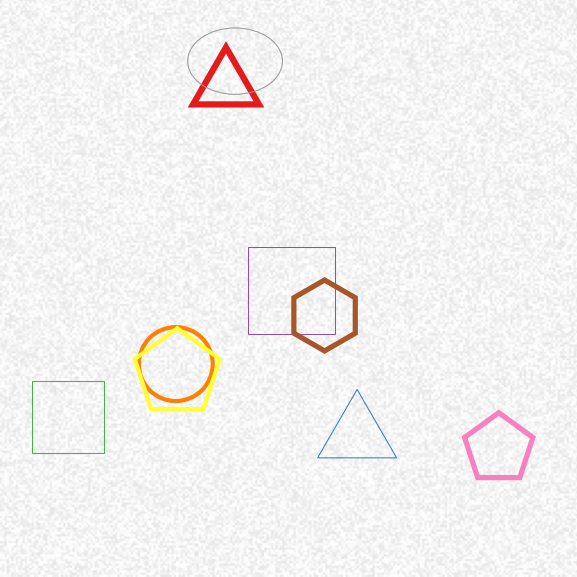[{"shape": "triangle", "thickness": 3, "radius": 0.33, "center": [0.391, 0.851]}, {"shape": "triangle", "thickness": 0.5, "radius": 0.4, "center": [0.618, 0.246]}, {"shape": "square", "thickness": 0.5, "radius": 0.31, "center": [0.118, 0.277]}, {"shape": "square", "thickness": 0.5, "radius": 0.38, "center": [0.505, 0.496]}, {"shape": "circle", "thickness": 2, "radius": 0.32, "center": [0.304, 0.369]}, {"shape": "pentagon", "thickness": 2, "radius": 0.39, "center": [0.307, 0.353]}, {"shape": "hexagon", "thickness": 2.5, "radius": 0.31, "center": [0.562, 0.453]}, {"shape": "pentagon", "thickness": 2.5, "radius": 0.31, "center": [0.864, 0.222]}, {"shape": "oval", "thickness": 0.5, "radius": 0.41, "center": [0.407, 0.893]}]